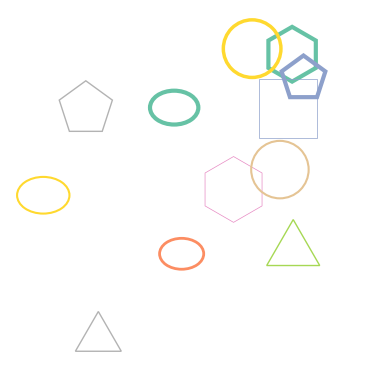[{"shape": "oval", "thickness": 3, "radius": 0.31, "center": [0.452, 0.72]}, {"shape": "hexagon", "thickness": 3, "radius": 0.36, "center": [0.759, 0.859]}, {"shape": "oval", "thickness": 2, "radius": 0.29, "center": [0.472, 0.341]}, {"shape": "square", "thickness": 0.5, "radius": 0.38, "center": [0.749, 0.718]}, {"shape": "pentagon", "thickness": 3, "radius": 0.3, "center": [0.788, 0.796]}, {"shape": "hexagon", "thickness": 0.5, "radius": 0.43, "center": [0.607, 0.508]}, {"shape": "triangle", "thickness": 1, "radius": 0.4, "center": [0.762, 0.35]}, {"shape": "oval", "thickness": 1.5, "radius": 0.34, "center": [0.112, 0.493]}, {"shape": "circle", "thickness": 2.5, "radius": 0.37, "center": [0.655, 0.874]}, {"shape": "circle", "thickness": 1.5, "radius": 0.37, "center": [0.727, 0.559]}, {"shape": "pentagon", "thickness": 1, "radius": 0.36, "center": [0.223, 0.718]}, {"shape": "triangle", "thickness": 1, "radius": 0.34, "center": [0.255, 0.122]}]